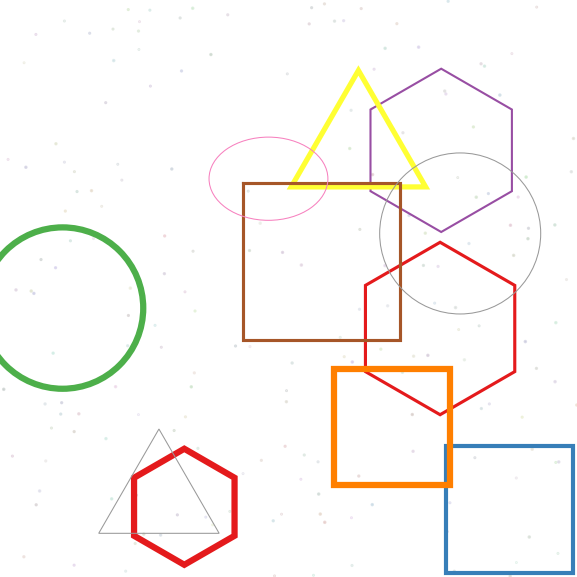[{"shape": "hexagon", "thickness": 3, "radius": 0.5, "center": [0.319, 0.122]}, {"shape": "hexagon", "thickness": 1.5, "radius": 0.75, "center": [0.762, 0.43]}, {"shape": "square", "thickness": 2, "radius": 0.55, "center": [0.883, 0.117]}, {"shape": "circle", "thickness": 3, "radius": 0.7, "center": [0.108, 0.466]}, {"shape": "hexagon", "thickness": 1, "radius": 0.71, "center": [0.764, 0.739]}, {"shape": "square", "thickness": 3, "radius": 0.5, "center": [0.679, 0.26]}, {"shape": "triangle", "thickness": 2.5, "radius": 0.67, "center": [0.621, 0.743]}, {"shape": "square", "thickness": 1.5, "radius": 0.68, "center": [0.556, 0.547]}, {"shape": "oval", "thickness": 0.5, "radius": 0.51, "center": [0.465, 0.69]}, {"shape": "triangle", "thickness": 0.5, "radius": 0.6, "center": [0.275, 0.136]}, {"shape": "circle", "thickness": 0.5, "radius": 0.7, "center": [0.797, 0.595]}]